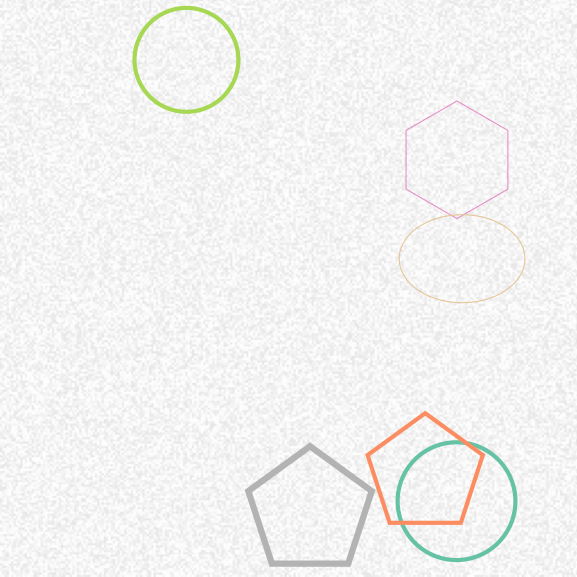[{"shape": "circle", "thickness": 2, "radius": 0.51, "center": [0.791, 0.131]}, {"shape": "pentagon", "thickness": 2, "radius": 0.52, "center": [0.736, 0.179]}, {"shape": "hexagon", "thickness": 0.5, "radius": 0.51, "center": [0.791, 0.722]}, {"shape": "circle", "thickness": 2, "radius": 0.45, "center": [0.323, 0.895]}, {"shape": "oval", "thickness": 0.5, "radius": 0.54, "center": [0.8, 0.551]}, {"shape": "pentagon", "thickness": 3, "radius": 0.56, "center": [0.537, 0.114]}]